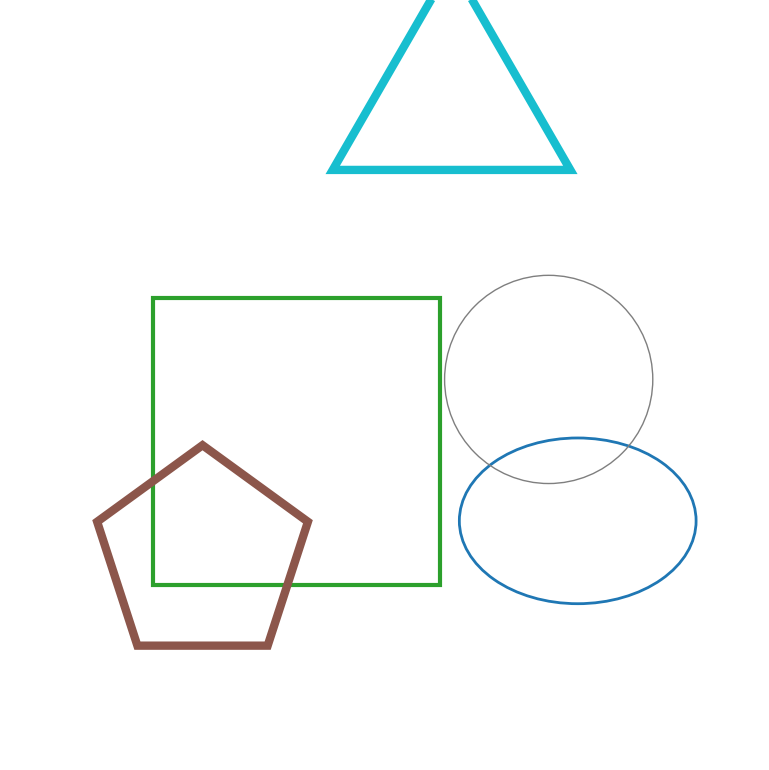[{"shape": "oval", "thickness": 1, "radius": 0.77, "center": [0.75, 0.324]}, {"shape": "square", "thickness": 1.5, "radius": 0.93, "center": [0.384, 0.427]}, {"shape": "pentagon", "thickness": 3, "radius": 0.72, "center": [0.263, 0.278]}, {"shape": "circle", "thickness": 0.5, "radius": 0.68, "center": [0.713, 0.507]}, {"shape": "triangle", "thickness": 3, "radius": 0.89, "center": [0.586, 0.868]}]